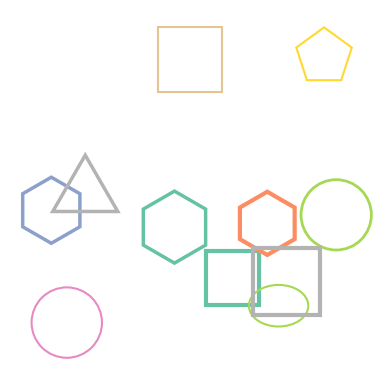[{"shape": "square", "thickness": 3, "radius": 0.35, "center": [0.604, 0.277]}, {"shape": "hexagon", "thickness": 2.5, "radius": 0.47, "center": [0.453, 0.41]}, {"shape": "hexagon", "thickness": 3, "radius": 0.41, "center": [0.694, 0.42]}, {"shape": "hexagon", "thickness": 2.5, "radius": 0.43, "center": [0.133, 0.454]}, {"shape": "circle", "thickness": 1.5, "radius": 0.46, "center": [0.173, 0.162]}, {"shape": "circle", "thickness": 2, "radius": 0.46, "center": [0.873, 0.442]}, {"shape": "oval", "thickness": 1.5, "radius": 0.39, "center": [0.724, 0.206]}, {"shape": "pentagon", "thickness": 1.5, "radius": 0.38, "center": [0.842, 0.853]}, {"shape": "square", "thickness": 1.5, "radius": 0.42, "center": [0.494, 0.845]}, {"shape": "triangle", "thickness": 2.5, "radius": 0.49, "center": [0.221, 0.499]}, {"shape": "square", "thickness": 3, "radius": 0.44, "center": [0.745, 0.269]}]